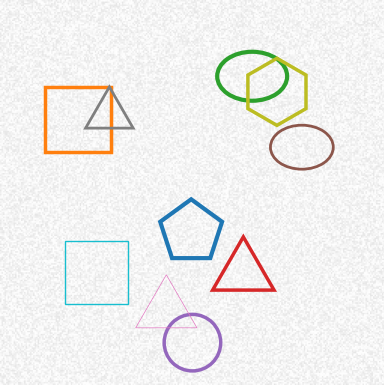[{"shape": "pentagon", "thickness": 3, "radius": 0.42, "center": [0.496, 0.398]}, {"shape": "square", "thickness": 2.5, "radius": 0.42, "center": [0.203, 0.69]}, {"shape": "oval", "thickness": 3, "radius": 0.45, "center": [0.655, 0.802]}, {"shape": "triangle", "thickness": 2.5, "radius": 0.46, "center": [0.632, 0.293]}, {"shape": "circle", "thickness": 2.5, "radius": 0.37, "center": [0.5, 0.11]}, {"shape": "oval", "thickness": 2, "radius": 0.41, "center": [0.784, 0.618]}, {"shape": "triangle", "thickness": 0.5, "radius": 0.46, "center": [0.432, 0.194]}, {"shape": "triangle", "thickness": 2, "radius": 0.36, "center": [0.284, 0.703]}, {"shape": "hexagon", "thickness": 2.5, "radius": 0.44, "center": [0.719, 0.761]}, {"shape": "square", "thickness": 1, "radius": 0.41, "center": [0.25, 0.291]}]